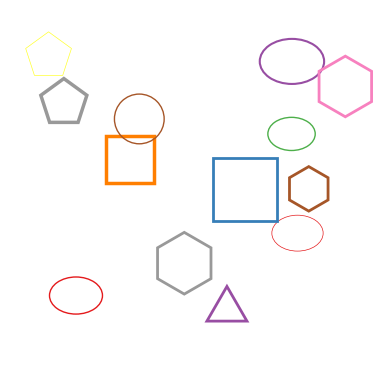[{"shape": "oval", "thickness": 1, "radius": 0.34, "center": [0.197, 0.232]}, {"shape": "oval", "thickness": 0.5, "radius": 0.33, "center": [0.773, 0.394]}, {"shape": "square", "thickness": 2, "radius": 0.41, "center": [0.636, 0.508]}, {"shape": "oval", "thickness": 1, "radius": 0.31, "center": [0.757, 0.652]}, {"shape": "oval", "thickness": 1.5, "radius": 0.42, "center": [0.758, 0.84]}, {"shape": "triangle", "thickness": 2, "radius": 0.3, "center": [0.589, 0.196]}, {"shape": "square", "thickness": 2.5, "radius": 0.31, "center": [0.337, 0.585]}, {"shape": "pentagon", "thickness": 0.5, "radius": 0.31, "center": [0.126, 0.855]}, {"shape": "circle", "thickness": 1, "radius": 0.32, "center": [0.362, 0.691]}, {"shape": "hexagon", "thickness": 2, "radius": 0.29, "center": [0.802, 0.509]}, {"shape": "hexagon", "thickness": 2, "radius": 0.39, "center": [0.897, 0.775]}, {"shape": "pentagon", "thickness": 2.5, "radius": 0.31, "center": [0.166, 0.733]}, {"shape": "hexagon", "thickness": 2, "radius": 0.4, "center": [0.479, 0.316]}]